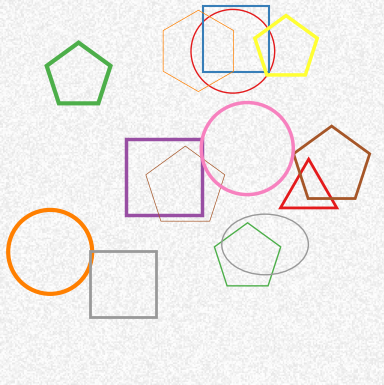[{"shape": "triangle", "thickness": 2, "radius": 0.42, "center": [0.802, 0.502]}, {"shape": "circle", "thickness": 1, "radius": 0.54, "center": [0.605, 0.867]}, {"shape": "square", "thickness": 1.5, "radius": 0.43, "center": [0.612, 0.899]}, {"shape": "pentagon", "thickness": 3, "radius": 0.44, "center": [0.204, 0.802]}, {"shape": "pentagon", "thickness": 1, "radius": 0.45, "center": [0.643, 0.331]}, {"shape": "square", "thickness": 2.5, "radius": 0.49, "center": [0.425, 0.54]}, {"shape": "hexagon", "thickness": 0.5, "radius": 0.53, "center": [0.515, 0.868]}, {"shape": "circle", "thickness": 3, "radius": 0.55, "center": [0.13, 0.346]}, {"shape": "pentagon", "thickness": 2.5, "radius": 0.43, "center": [0.743, 0.874]}, {"shape": "pentagon", "thickness": 0.5, "radius": 0.54, "center": [0.481, 0.513]}, {"shape": "pentagon", "thickness": 2, "radius": 0.52, "center": [0.861, 0.568]}, {"shape": "circle", "thickness": 2.5, "radius": 0.6, "center": [0.642, 0.614]}, {"shape": "oval", "thickness": 1, "radius": 0.56, "center": [0.688, 0.365]}, {"shape": "square", "thickness": 2, "radius": 0.43, "center": [0.319, 0.262]}]